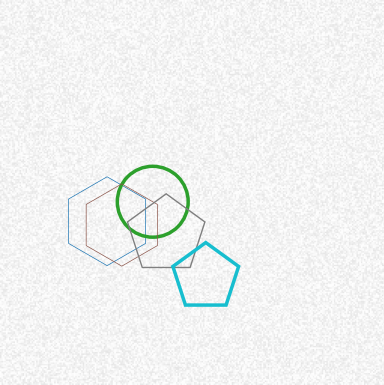[{"shape": "hexagon", "thickness": 0.5, "radius": 0.58, "center": [0.278, 0.425]}, {"shape": "circle", "thickness": 2.5, "radius": 0.46, "center": [0.397, 0.476]}, {"shape": "hexagon", "thickness": 0.5, "radius": 0.53, "center": [0.316, 0.416]}, {"shape": "pentagon", "thickness": 1, "radius": 0.53, "center": [0.432, 0.391]}, {"shape": "pentagon", "thickness": 2.5, "radius": 0.45, "center": [0.534, 0.28]}]